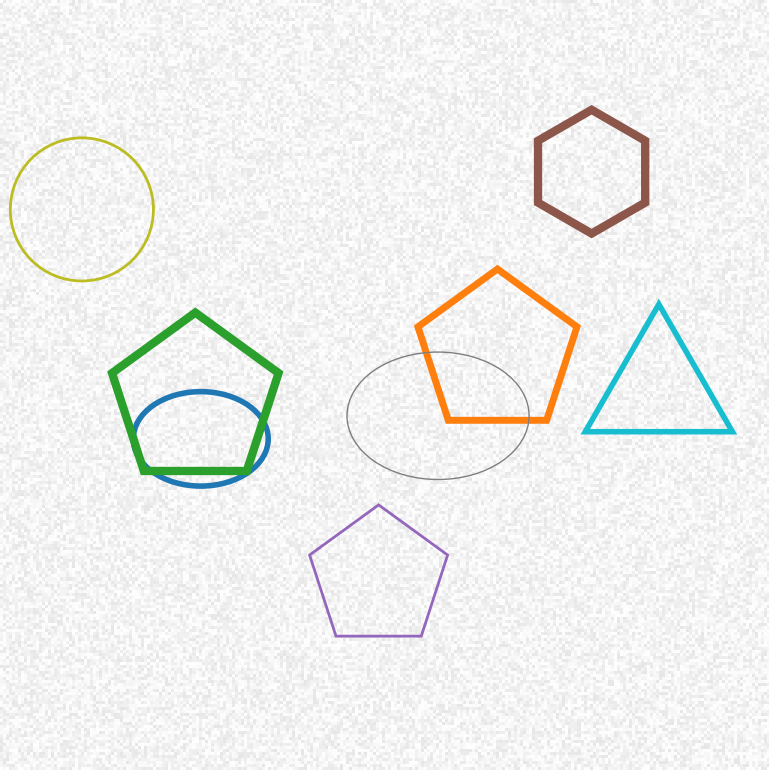[{"shape": "oval", "thickness": 2, "radius": 0.44, "center": [0.261, 0.43]}, {"shape": "pentagon", "thickness": 2.5, "radius": 0.54, "center": [0.646, 0.542]}, {"shape": "pentagon", "thickness": 3, "radius": 0.57, "center": [0.254, 0.48]}, {"shape": "pentagon", "thickness": 1, "radius": 0.47, "center": [0.492, 0.25]}, {"shape": "hexagon", "thickness": 3, "radius": 0.4, "center": [0.768, 0.777]}, {"shape": "oval", "thickness": 0.5, "radius": 0.59, "center": [0.569, 0.46]}, {"shape": "circle", "thickness": 1, "radius": 0.46, "center": [0.106, 0.728]}, {"shape": "triangle", "thickness": 2, "radius": 0.55, "center": [0.856, 0.494]}]